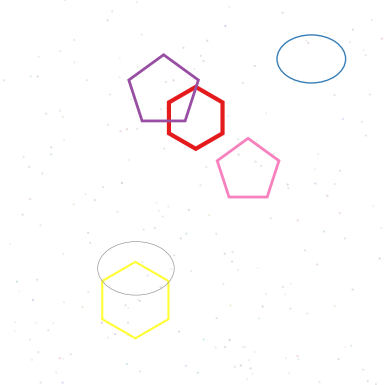[{"shape": "hexagon", "thickness": 3, "radius": 0.4, "center": [0.508, 0.694]}, {"shape": "oval", "thickness": 1, "radius": 0.45, "center": [0.809, 0.847]}, {"shape": "pentagon", "thickness": 2, "radius": 0.47, "center": [0.425, 0.763]}, {"shape": "hexagon", "thickness": 1.5, "radius": 0.5, "center": [0.352, 0.221]}, {"shape": "pentagon", "thickness": 2, "radius": 0.42, "center": [0.644, 0.556]}, {"shape": "oval", "thickness": 0.5, "radius": 0.5, "center": [0.353, 0.303]}]